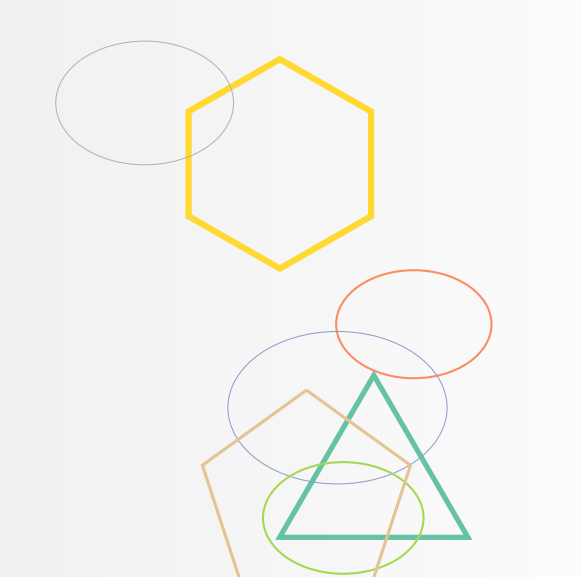[{"shape": "triangle", "thickness": 2.5, "radius": 0.93, "center": [0.643, 0.162]}, {"shape": "oval", "thickness": 1, "radius": 0.67, "center": [0.712, 0.438]}, {"shape": "oval", "thickness": 0.5, "radius": 0.94, "center": [0.581, 0.293]}, {"shape": "oval", "thickness": 1, "radius": 0.69, "center": [0.591, 0.102]}, {"shape": "hexagon", "thickness": 3, "radius": 0.91, "center": [0.481, 0.715]}, {"shape": "pentagon", "thickness": 1.5, "radius": 0.94, "center": [0.527, 0.135]}, {"shape": "oval", "thickness": 0.5, "radius": 0.76, "center": [0.249, 0.821]}]